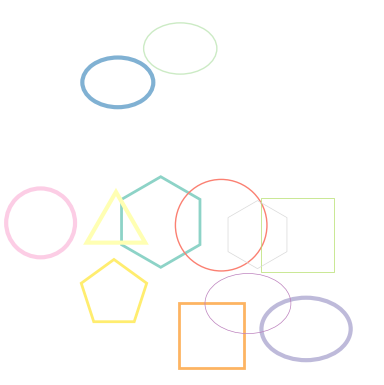[{"shape": "hexagon", "thickness": 2, "radius": 0.59, "center": [0.418, 0.423]}, {"shape": "triangle", "thickness": 3, "radius": 0.44, "center": [0.301, 0.414]}, {"shape": "oval", "thickness": 3, "radius": 0.58, "center": [0.795, 0.146]}, {"shape": "circle", "thickness": 1, "radius": 0.59, "center": [0.574, 0.415]}, {"shape": "oval", "thickness": 3, "radius": 0.46, "center": [0.306, 0.786]}, {"shape": "square", "thickness": 2, "radius": 0.42, "center": [0.549, 0.128]}, {"shape": "square", "thickness": 0.5, "radius": 0.48, "center": [0.772, 0.389]}, {"shape": "circle", "thickness": 3, "radius": 0.45, "center": [0.105, 0.421]}, {"shape": "hexagon", "thickness": 0.5, "radius": 0.44, "center": [0.669, 0.391]}, {"shape": "oval", "thickness": 0.5, "radius": 0.56, "center": [0.644, 0.212]}, {"shape": "oval", "thickness": 1, "radius": 0.48, "center": [0.468, 0.874]}, {"shape": "pentagon", "thickness": 2, "radius": 0.45, "center": [0.296, 0.237]}]